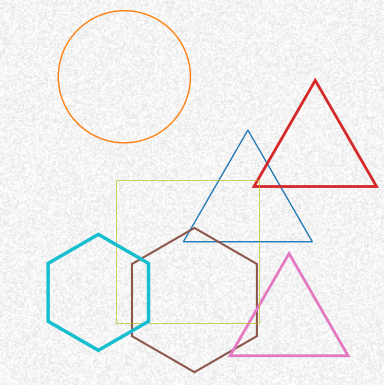[{"shape": "triangle", "thickness": 1, "radius": 0.97, "center": [0.644, 0.469]}, {"shape": "circle", "thickness": 1, "radius": 0.86, "center": [0.323, 0.801]}, {"shape": "triangle", "thickness": 2, "radius": 0.92, "center": [0.819, 0.607]}, {"shape": "hexagon", "thickness": 1.5, "radius": 0.94, "center": [0.505, 0.221]}, {"shape": "triangle", "thickness": 2, "radius": 0.88, "center": [0.751, 0.165]}, {"shape": "square", "thickness": 0.5, "radius": 0.93, "center": [0.487, 0.348]}, {"shape": "hexagon", "thickness": 2.5, "radius": 0.75, "center": [0.255, 0.241]}]